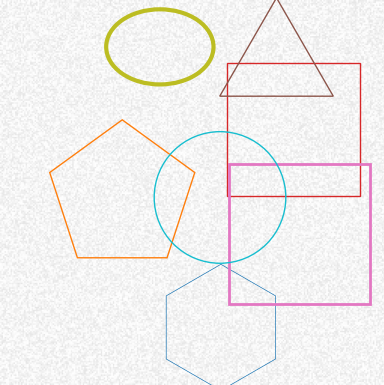[{"shape": "hexagon", "thickness": 0.5, "radius": 0.82, "center": [0.574, 0.15]}, {"shape": "pentagon", "thickness": 1, "radius": 0.99, "center": [0.317, 0.491]}, {"shape": "square", "thickness": 1, "radius": 0.86, "center": [0.761, 0.665]}, {"shape": "triangle", "thickness": 1, "radius": 0.85, "center": [0.718, 0.835]}, {"shape": "square", "thickness": 2, "radius": 0.91, "center": [0.778, 0.393]}, {"shape": "oval", "thickness": 3, "radius": 0.7, "center": [0.415, 0.878]}, {"shape": "circle", "thickness": 1, "radius": 0.85, "center": [0.571, 0.487]}]